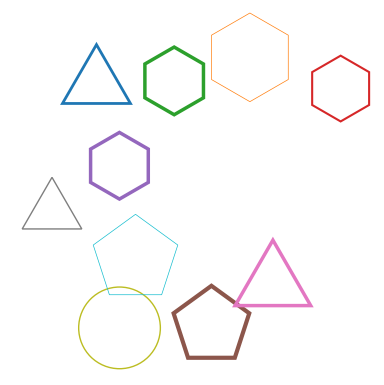[{"shape": "triangle", "thickness": 2, "radius": 0.51, "center": [0.251, 0.782]}, {"shape": "hexagon", "thickness": 0.5, "radius": 0.58, "center": [0.649, 0.851]}, {"shape": "hexagon", "thickness": 2.5, "radius": 0.44, "center": [0.452, 0.79]}, {"shape": "hexagon", "thickness": 1.5, "radius": 0.43, "center": [0.885, 0.77]}, {"shape": "hexagon", "thickness": 2.5, "radius": 0.43, "center": [0.31, 0.569]}, {"shape": "pentagon", "thickness": 3, "radius": 0.52, "center": [0.549, 0.154]}, {"shape": "triangle", "thickness": 2.5, "radius": 0.57, "center": [0.709, 0.263]}, {"shape": "triangle", "thickness": 1, "radius": 0.45, "center": [0.135, 0.45]}, {"shape": "circle", "thickness": 1, "radius": 0.53, "center": [0.31, 0.148]}, {"shape": "pentagon", "thickness": 0.5, "radius": 0.58, "center": [0.352, 0.328]}]